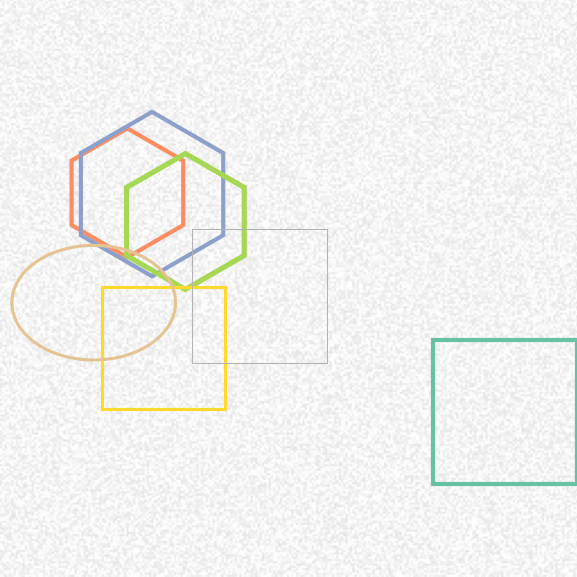[{"shape": "square", "thickness": 2, "radius": 0.62, "center": [0.874, 0.286]}, {"shape": "hexagon", "thickness": 2, "radius": 0.56, "center": [0.221, 0.665]}, {"shape": "hexagon", "thickness": 2, "radius": 0.71, "center": [0.263, 0.663]}, {"shape": "hexagon", "thickness": 2.5, "radius": 0.59, "center": [0.321, 0.616]}, {"shape": "square", "thickness": 1.5, "radius": 0.53, "center": [0.283, 0.397]}, {"shape": "oval", "thickness": 1.5, "radius": 0.71, "center": [0.162, 0.475]}, {"shape": "square", "thickness": 0.5, "radius": 0.58, "center": [0.449, 0.487]}]